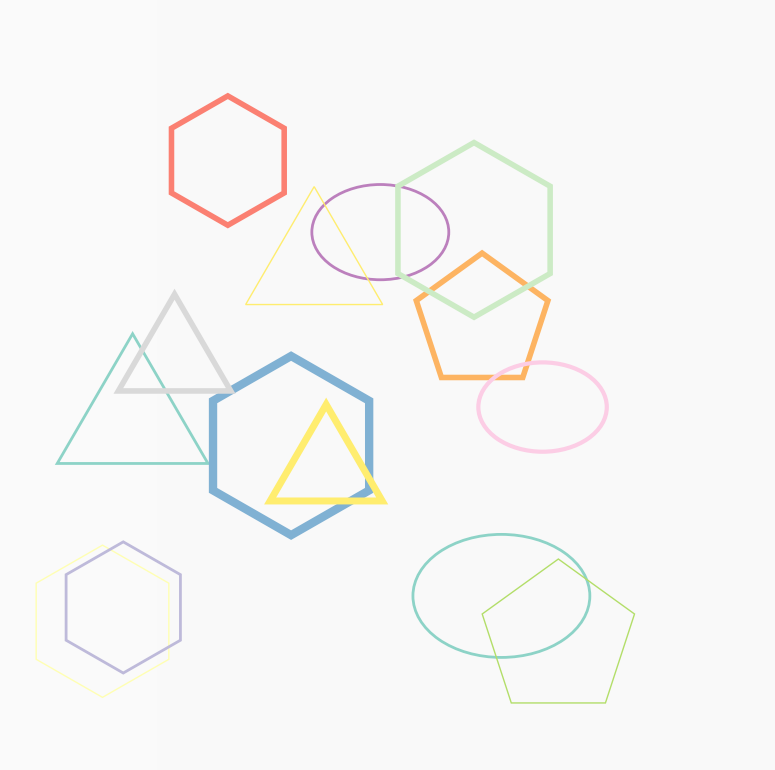[{"shape": "oval", "thickness": 1, "radius": 0.57, "center": [0.647, 0.226]}, {"shape": "triangle", "thickness": 1, "radius": 0.56, "center": [0.171, 0.454]}, {"shape": "hexagon", "thickness": 0.5, "radius": 0.49, "center": [0.132, 0.193]}, {"shape": "hexagon", "thickness": 1, "radius": 0.43, "center": [0.159, 0.211]}, {"shape": "hexagon", "thickness": 2, "radius": 0.42, "center": [0.294, 0.791]}, {"shape": "hexagon", "thickness": 3, "radius": 0.58, "center": [0.376, 0.421]}, {"shape": "pentagon", "thickness": 2, "radius": 0.45, "center": [0.622, 0.582]}, {"shape": "pentagon", "thickness": 0.5, "radius": 0.52, "center": [0.72, 0.171]}, {"shape": "oval", "thickness": 1.5, "radius": 0.41, "center": [0.7, 0.471]}, {"shape": "triangle", "thickness": 2, "radius": 0.42, "center": [0.225, 0.534]}, {"shape": "oval", "thickness": 1, "radius": 0.44, "center": [0.491, 0.699]}, {"shape": "hexagon", "thickness": 2, "radius": 0.57, "center": [0.612, 0.701]}, {"shape": "triangle", "thickness": 2.5, "radius": 0.42, "center": [0.421, 0.391]}, {"shape": "triangle", "thickness": 0.5, "radius": 0.51, "center": [0.405, 0.656]}]